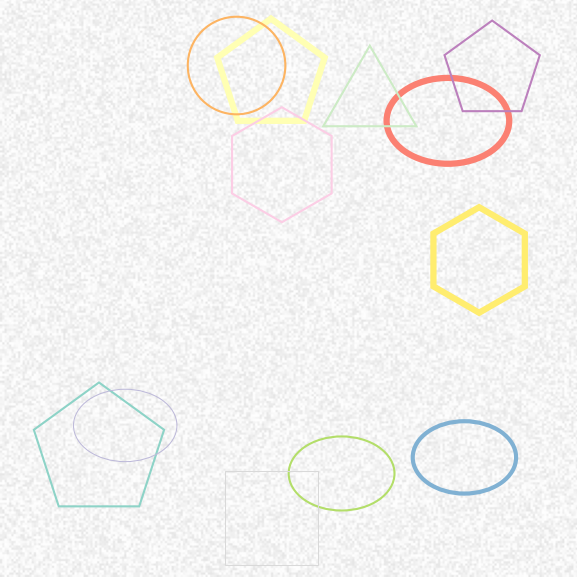[{"shape": "pentagon", "thickness": 1, "radius": 0.59, "center": [0.171, 0.218]}, {"shape": "pentagon", "thickness": 3, "radius": 0.49, "center": [0.469, 0.869]}, {"shape": "oval", "thickness": 0.5, "radius": 0.45, "center": [0.217, 0.262]}, {"shape": "oval", "thickness": 3, "radius": 0.53, "center": [0.776, 0.79]}, {"shape": "oval", "thickness": 2, "radius": 0.45, "center": [0.804, 0.207]}, {"shape": "circle", "thickness": 1, "radius": 0.42, "center": [0.41, 0.886]}, {"shape": "oval", "thickness": 1, "radius": 0.46, "center": [0.592, 0.179]}, {"shape": "hexagon", "thickness": 1, "radius": 0.5, "center": [0.488, 0.714]}, {"shape": "square", "thickness": 0.5, "radius": 0.4, "center": [0.47, 0.102]}, {"shape": "pentagon", "thickness": 1, "radius": 0.43, "center": [0.852, 0.877]}, {"shape": "triangle", "thickness": 1, "radius": 0.47, "center": [0.64, 0.827]}, {"shape": "hexagon", "thickness": 3, "radius": 0.46, "center": [0.83, 0.549]}]